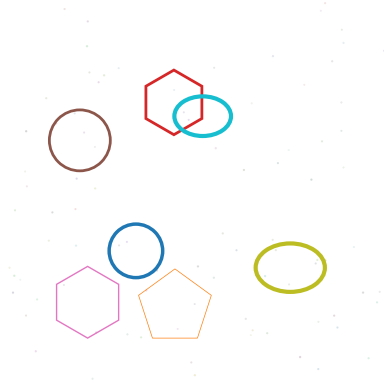[{"shape": "circle", "thickness": 2.5, "radius": 0.35, "center": [0.353, 0.348]}, {"shape": "pentagon", "thickness": 0.5, "radius": 0.5, "center": [0.454, 0.202]}, {"shape": "hexagon", "thickness": 2, "radius": 0.42, "center": [0.452, 0.734]}, {"shape": "circle", "thickness": 2, "radius": 0.4, "center": [0.207, 0.635]}, {"shape": "hexagon", "thickness": 1, "radius": 0.47, "center": [0.228, 0.215]}, {"shape": "oval", "thickness": 3, "radius": 0.45, "center": [0.754, 0.305]}, {"shape": "oval", "thickness": 3, "radius": 0.37, "center": [0.526, 0.698]}]